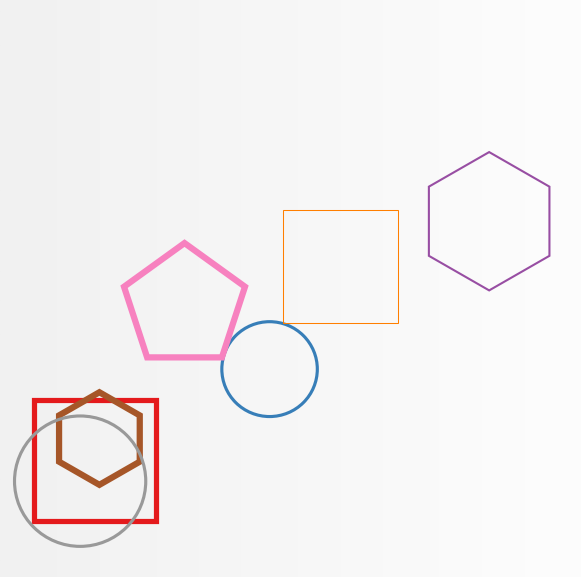[{"shape": "square", "thickness": 2.5, "radius": 0.53, "center": [0.163, 0.202]}, {"shape": "circle", "thickness": 1.5, "radius": 0.41, "center": [0.464, 0.36]}, {"shape": "hexagon", "thickness": 1, "radius": 0.6, "center": [0.842, 0.616]}, {"shape": "square", "thickness": 0.5, "radius": 0.49, "center": [0.586, 0.538]}, {"shape": "hexagon", "thickness": 3, "radius": 0.4, "center": [0.171, 0.24]}, {"shape": "pentagon", "thickness": 3, "radius": 0.55, "center": [0.317, 0.469]}, {"shape": "circle", "thickness": 1.5, "radius": 0.56, "center": [0.138, 0.166]}]